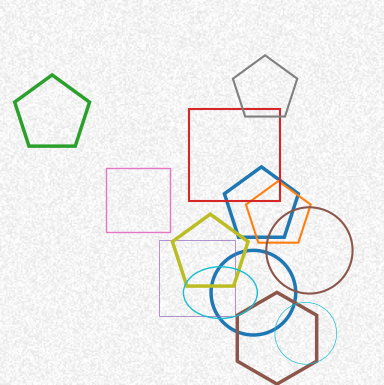[{"shape": "pentagon", "thickness": 2.5, "radius": 0.51, "center": [0.679, 0.466]}, {"shape": "circle", "thickness": 2.5, "radius": 0.55, "center": [0.658, 0.24]}, {"shape": "pentagon", "thickness": 1.5, "radius": 0.44, "center": [0.723, 0.441]}, {"shape": "pentagon", "thickness": 2.5, "radius": 0.51, "center": [0.135, 0.703]}, {"shape": "square", "thickness": 1.5, "radius": 0.59, "center": [0.609, 0.598]}, {"shape": "square", "thickness": 0.5, "radius": 0.49, "center": [0.511, 0.278]}, {"shape": "circle", "thickness": 1.5, "radius": 0.56, "center": [0.804, 0.35]}, {"shape": "hexagon", "thickness": 2.5, "radius": 0.6, "center": [0.719, 0.121]}, {"shape": "square", "thickness": 1, "radius": 0.42, "center": [0.358, 0.48]}, {"shape": "pentagon", "thickness": 1.5, "radius": 0.44, "center": [0.689, 0.768]}, {"shape": "pentagon", "thickness": 2.5, "radius": 0.52, "center": [0.546, 0.341]}, {"shape": "circle", "thickness": 0.5, "radius": 0.4, "center": [0.794, 0.134]}, {"shape": "oval", "thickness": 1, "radius": 0.48, "center": [0.572, 0.24]}]